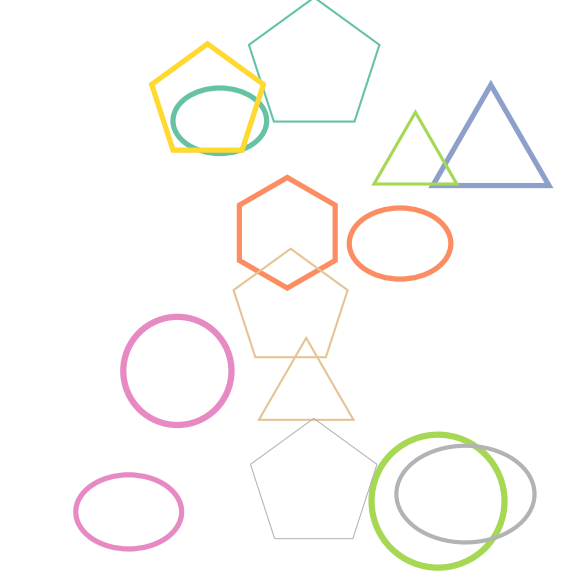[{"shape": "pentagon", "thickness": 1, "radius": 0.59, "center": [0.544, 0.885]}, {"shape": "oval", "thickness": 2.5, "radius": 0.41, "center": [0.381, 0.79]}, {"shape": "hexagon", "thickness": 2.5, "radius": 0.48, "center": [0.497, 0.596]}, {"shape": "oval", "thickness": 2.5, "radius": 0.44, "center": [0.693, 0.577]}, {"shape": "triangle", "thickness": 2.5, "radius": 0.58, "center": [0.85, 0.736]}, {"shape": "circle", "thickness": 3, "radius": 0.47, "center": [0.307, 0.357]}, {"shape": "oval", "thickness": 2.5, "radius": 0.46, "center": [0.223, 0.113]}, {"shape": "circle", "thickness": 3, "radius": 0.58, "center": [0.758, 0.131]}, {"shape": "triangle", "thickness": 1.5, "radius": 0.41, "center": [0.719, 0.722]}, {"shape": "pentagon", "thickness": 2.5, "radius": 0.51, "center": [0.359, 0.821]}, {"shape": "pentagon", "thickness": 1, "radius": 0.52, "center": [0.503, 0.465]}, {"shape": "triangle", "thickness": 1, "radius": 0.47, "center": [0.53, 0.319]}, {"shape": "oval", "thickness": 2, "radius": 0.6, "center": [0.806, 0.144]}, {"shape": "pentagon", "thickness": 0.5, "radius": 0.58, "center": [0.543, 0.159]}]